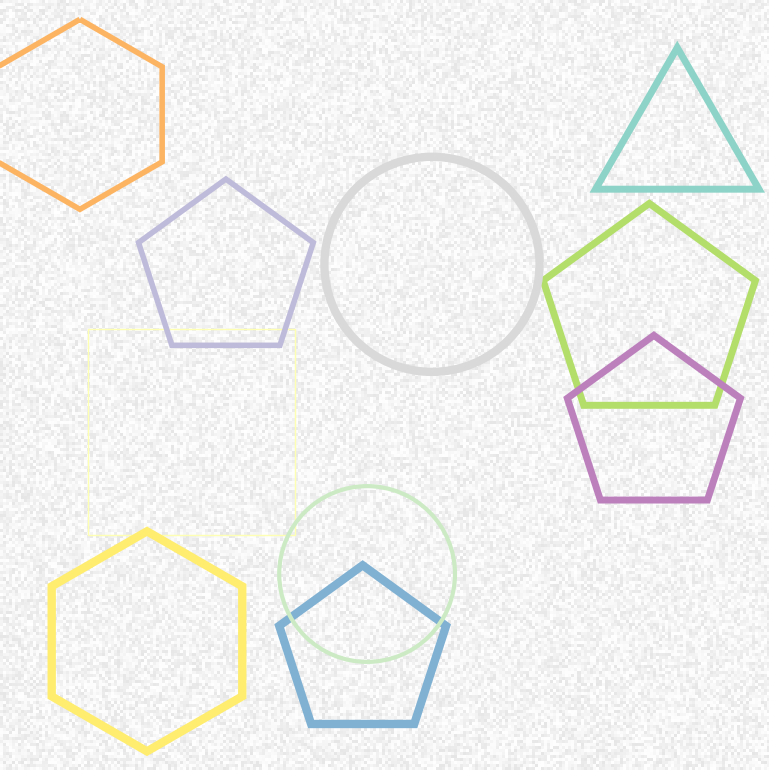[{"shape": "triangle", "thickness": 2.5, "radius": 0.61, "center": [0.88, 0.816]}, {"shape": "square", "thickness": 0.5, "radius": 0.67, "center": [0.249, 0.439]}, {"shape": "pentagon", "thickness": 2, "radius": 0.6, "center": [0.293, 0.648]}, {"shape": "pentagon", "thickness": 3, "radius": 0.57, "center": [0.471, 0.152]}, {"shape": "hexagon", "thickness": 2, "radius": 0.62, "center": [0.104, 0.852]}, {"shape": "pentagon", "thickness": 2.5, "radius": 0.72, "center": [0.843, 0.591]}, {"shape": "circle", "thickness": 3, "radius": 0.7, "center": [0.561, 0.657]}, {"shape": "pentagon", "thickness": 2.5, "radius": 0.59, "center": [0.849, 0.446]}, {"shape": "circle", "thickness": 1.5, "radius": 0.57, "center": [0.477, 0.255]}, {"shape": "hexagon", "thickness": 3, "radius": 0.71, "center": [0.191, 0.167]}]